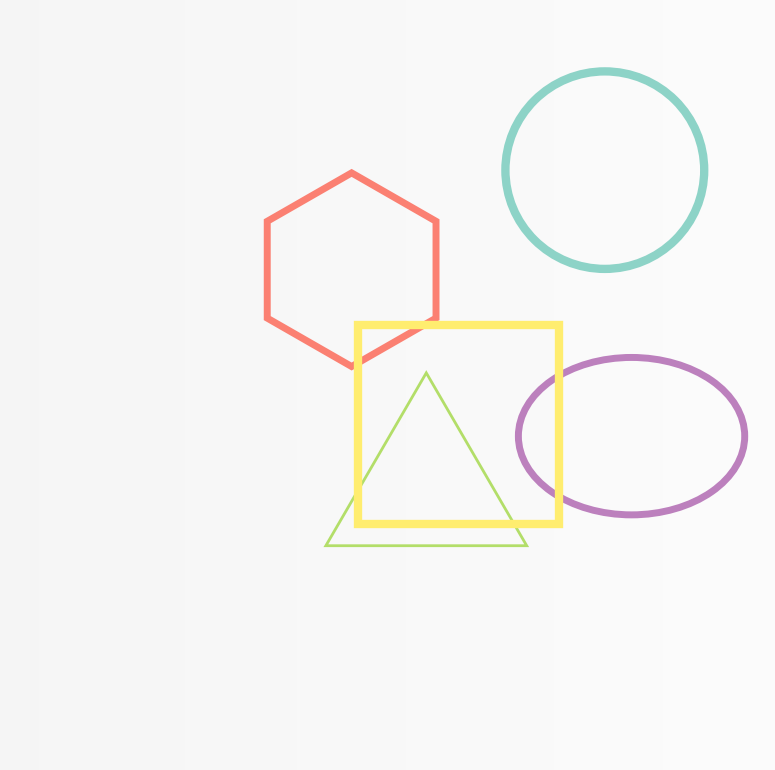[{"shape": "circle", "thickness": 3, "radius": 0.64, "center": [0.78, 0.779]}, {"shape": "hexagon", "thickness": 2.5, "radius": 0.63, "center": [0.454, 0.65]}, {"shape": "triangle", "thickness": 1, "radius": 0.75, "center": [0.55, 0.366]}, {"shape": "oval", "thickness": 2.5, "radius": 0.73, "center": [0.815, 0.434]}, {"shape": "square", "thickness": 3, "radius": 0.65, "center": [0.592, 0.448]}]